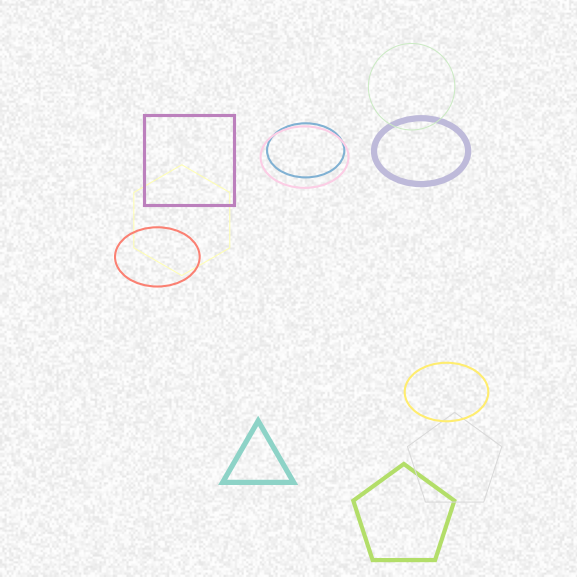[{"shape": "triangle", "thickness": 2.5, "radius": 0.36, "center": [0.447, 0.199]}, {"shape": "hexagon", "thickness": 0.5, "radius": 0.48, "center": [0.315, 0.618]}, {"shape": "oval", "thickness": 3, "radius": 0.41, "center": [0.729, 0.737]}, {"shape": "oval", "thickness": 1, "radius": 0.37, "center": [0.272, 0.554]}, {"shape": "oval", "thickness": 1, "radius": 0.33, "center": [0.529, 0.739]}, {"shape": "pentagon", "thickness": 2, "radius": 0.46, "center": [0.699, 0.104]}, {"shape": "oval", "thickness": 1, "radius": 0.38, "center": [0.527, 0.727]}, {"shape": "pentagon", "thickness": 0.5, "radius": 0.43, "center": [0.787, 0.199]}, {"shape": "square", "thickness": 1.5, "radius": 0.39, "center": [0.327, 0.722]}, {"shape": "circle", "thickness": 0.5, "radius": 0.37, "center": [0.713, 0.849]}, {"shape": "oval", "thickness": 1, "radius": 0.36, "center": [0.773, 0.32]}]